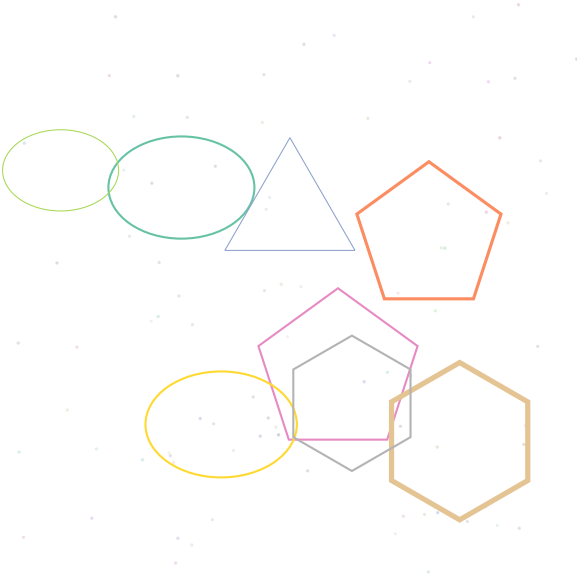[{"shape": "oval", "thickness": 1, "radius": 0.63, "center": [0.314, 0.674]}, {"shape": "pentagon", "thickness": 1.5, "radius": 0.66, "center": [0.743, 0.588]}, {"shape": "triangle", "thickness": 0.5, "radius": 0.65, "center": [0.502, 0.631]}, {"shape": "pentagon", "thickness": 1, "radius": 0.72, "center": [0.585, 0.355]}, {"shape": "oval", "thickness": 0.5, "radius": 0.5, "center": [0.105, 0.704]}, {"shape": "oval", "thickness": 1, "radius": 0.66, "center": [0.383, 0.264]}, {"shape": "hexagon", "thickness": 2.5, "radius": 0.68, "center": [0.796, 0.235]}, {"shape": "hexagon", "thickness": 1, "radius": 0.59, "center": [0.609, 0.301]}]